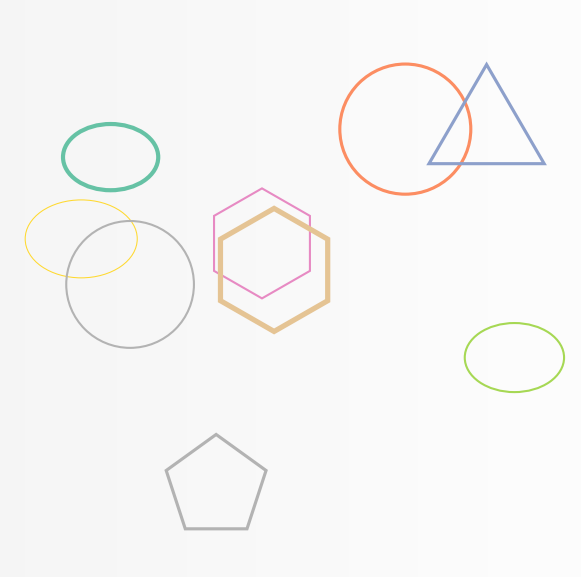[{"shape": "oval", "thickness": 2, "radius": 0.41, "center": [0.19, 0.727]}, {"shape": "circle", "thickness": 1.5, "radius": 0.56, "center": [0.697, 0.776]}, {"shape": "triangle", "thickness": 1.5, "radius": 0.57, "center": [0.837, 0.773]}, {"shape": "hexagon", "thickness": 1, "radius": 0.48, "center": [0.451, 0.578]}, {"shape": "oval", "thickness": 1, "radius": 0.43, "center": [0.885, 0.38]}, {"shape": "oval", "thickness": 0.5, "radius": 0.48, "center": [0.14, 0.585]}, {"shape": "hexagon", "thickness": 2.5, "radius": 0.53, "center": [0.472, 0.532]}, {"shape": "circle", "thickness": 1, "radius": 0.55, "center": [0.224, 0.507]}, {"shape": "pentagon", "thickness": 1.5, "radius": 0.45, "center": [0.372, 0.156]}]